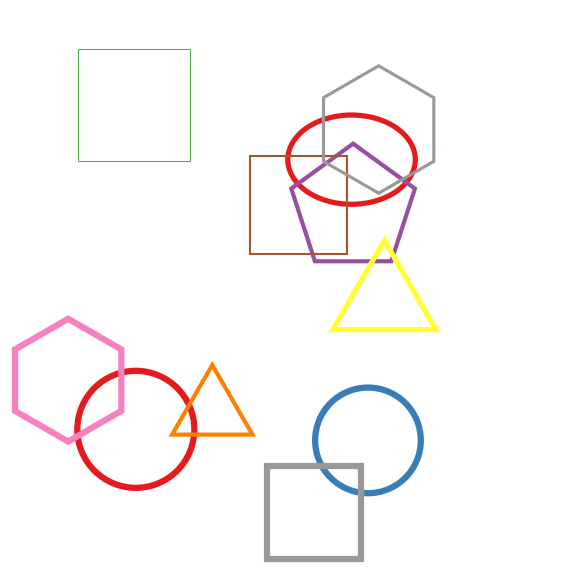[{"shape": "circle", "thickness": 3, "radius": 0.51, "center": [0.235, 0.256]}, {"shape": "oval", "thickness": 2.5, "radius": 0.55, "center": [0.609, 0.723]}, {"shape": "circle", "thickness": 3, "radius": 0.46, "center": [0.637, 0.237]}, {"shape": "square", "thickness": 0.5, "radius": 0.48, "center": [0.233, 0.817]}, {"shape": "pentagon", "thickness": 2, "radius": 0.56, "center": [0.611, 0.638]}, {"shape": "triangle", "thickness": 2, "radius": 0.4, "center": [0.368, 0.287]}, {"shape": "triangle", "thickness": 2.5, "radius": 0.51, "center": [0.666, 0.48]}, {"shape": "square", "thickness": 1, "radius": 0.42, "center": [0.517, 0.644]}, {"shape": "hexagon", "thickness": 3, "radius": 0.53, "center": [0.118, 0.341]}, {"shape": "hexagon", "thickness": 1.5, "radius": 0.55, "center": [0.656, 0.775]}, {"shape": "square", "thickness": 3, "radius": 0.4, "center": [0.544, 0.112]}]